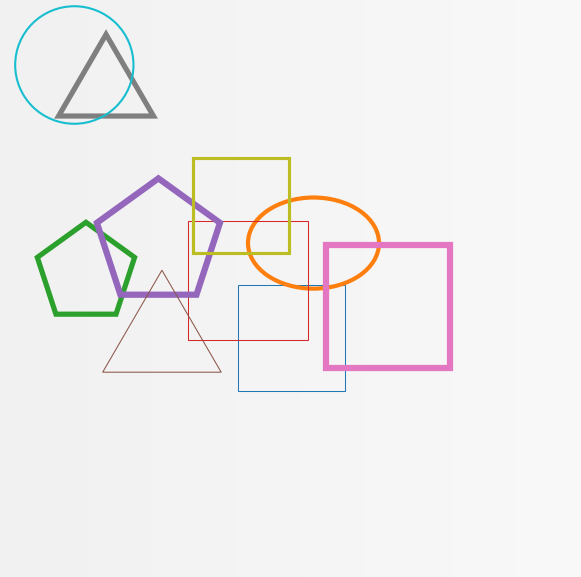[{"shape": "square", "thickness": 0.5, "radius": 0.46, "center": [0.501, 0.414]}, {"shape": "oval", "thickness": 2, "radius": 0.56, "center": [0.539, 0.578]}, {"shape": "pentagon", "thickness": 2.5, "radius": 0.44, "center": [0.148, 0.526]}, {"shape": "square", "thickness": 0.5, "radius": 0.52, "center": [0.427, 0.513]}, {"shape": "pentagon", "thickness": 3, "radius": 0.56, "center": [0.273, 0.579]}, {"shape": "triangle", "thickness": 0.5, "radius": 0.59, "center": [0.279, 0.414]}, {"shape": "square", "thickness": 3, "radius": 0.53, "center": [0.667, 0.468]}, {"shape": "triangle", "thickness": 2.5, "radius": 0.47, "center": [0.182, 0.845]}, {"shape": "square", "thickness": 1.5, "radius": 0.41, "center": [0.415, 0.644]}, {"shape": "circle", "thickness": 1, "radius": 0.51, "center": [0.128, 0.887]}]